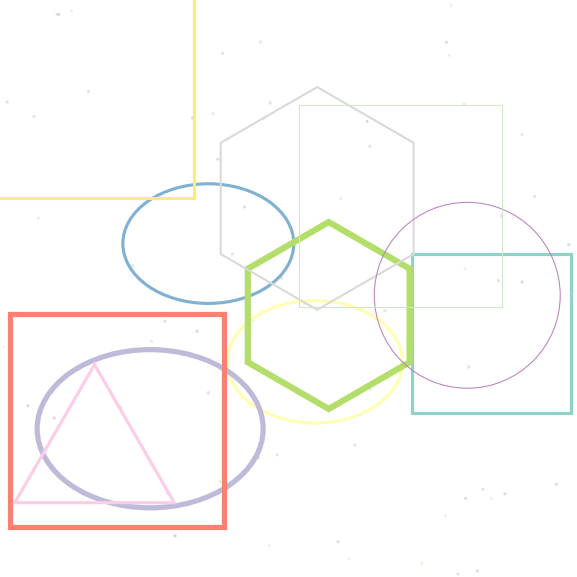[{"shape": "square", "thickness": 1.5, "radius": 0.69, "center": [0.851, 0.421]}, {"shape": "oval", "thickness": 1.5, "radius": 0.76, "center": [0.545, 0.373]}, {"shape": "oval", "thickness": 2.5, "radius": 0.98, "center": [0.26, 0.257]}, {"shape": "square", "thickness": 2.5, "radius": 0.92, "center": [0.202, 0.271]}, {"shape": "oval", "thickness": 1.5, "radius": 0.74, "center": [0.361, 0.577]}, {"shape": "hexagon", "thickness": 3, "radius": 0.81, "center": [0.569, 0.453]}, {"shape": "triangle", "thickness": 1.5, "radius": 0.8, "center": [0.164, 0.208]}, {"shape": "hexagon", "thickness": 1, "radius": 0.96, "center": [0.549, 0.656]}, {"shape": "circle", "thickness": 0.5, "radius": 0.8, "center": [0.809, 0.488]}, {"shape": "square", "thickness": 0.5, "radius": 0.88, "center": [0.693, 0.643]}, {"shape": "square", "thickness": 1.5, "radius": 0.94, "center": [0.147, 0.845]}]